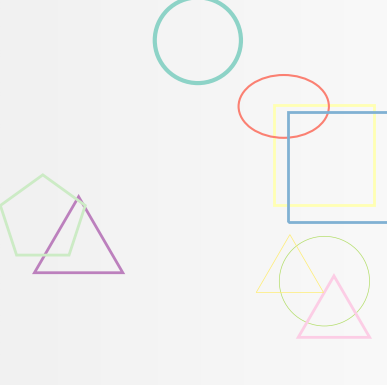[{"shape": "circle", "thickness": 3, "radius": 0.56, "center": [0.511, 0.895]}, {"shape": "square", "thickness": 2, "radius": 0.65, "center": [0.837, 0.598]}, {"shape": "oval", "thickness": 1.5, "radius": 0.58, "center": [0.732, 0.724]}, {"shape": "square", "thickness": 2, "radius": 0.71, "center": [0.885, 0.566]}, {"shape": "circle", "thickness": 0.5, "radius": 0.58, "center": [0.837, 0.27]}, {"shape": "triangle", "thickness": 2, "radius": 0.53, "center": [0.862, 0.177]}, {"shape": "triangle", "thickness": 2, "radius": 0.66, "center": [0.203, 0.357]}, {"shape": "pentagon", "thickness": 2, "radius": 0.58, "center": [0.11, 0.431]}, {"shape": "triangle", "thickness": 0.5, "radius": 0.5, "center": [0.748, 0.29]}]